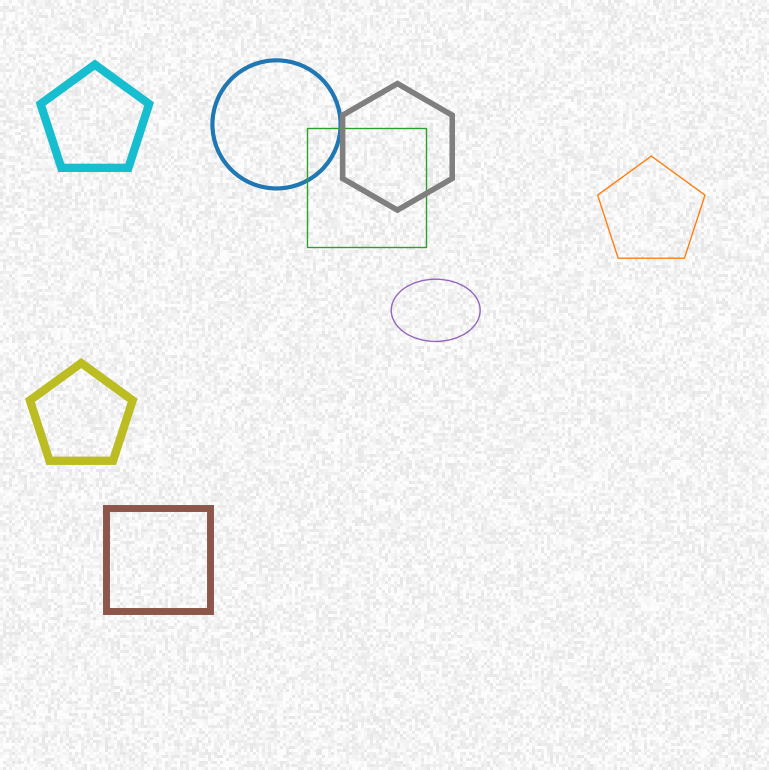[{"shape": "circle", "thickness": 1.5, "radius": 0.42, "center": [0.359, 0.838]}, {"shape": "pentagon", "thickness": 0.5, "radius": 0.37, "center": [0.846, 0.724]}, {"shape": "square", "thickness": 0.5, "radius": 0.39, "center": [0.476, 0.757]}, {"shape": "oval", "thickness": 0.5, "radius": 0.29, "center": [0.566, 0.597]}, {"shape": "square", "thickness": 2.5, "radius": 0.34, "center": [0.205, 0.273]}, {"shape": "hexagon", "thickness": 2, "radius": 0.41, "center": [0.516, 0.809]}, {"shape": "pentagon", "thickness": 3, "radius": 0.35, "center": [0.106, 0.458]}, {"shape": "pentagon", "thickness": 3, "radius": 0.37, "center": [0.123, 0.842]}]